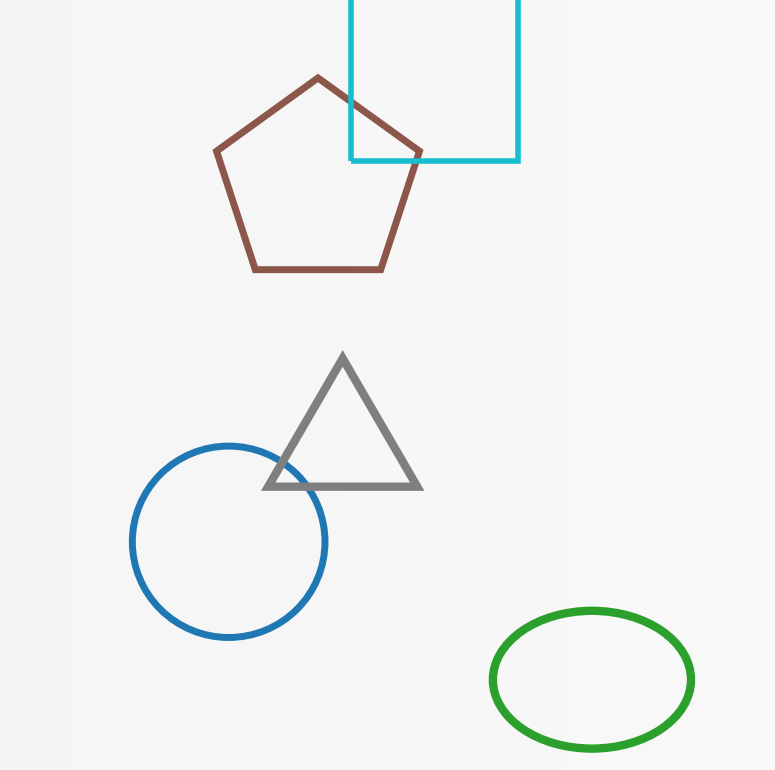[{"shape": "circle", "thickness": 2.5, "radius": 0.62, "center": [0.295, 0.296]}, {"shape": "oval", "thickness": 3, "radius": 0.64, "center": [0.764, 0.117]}, {"shape": "pentagon", "thickness": 2.5, "radius": 0.69, "center": [0.41, 0.761]}, {"shape": "triangle", "thickness": 3, "radius": 0.56, "center": [0.442, 0.423]}, {"shape": "square", "thickness": 2, "radius": 0.54, "center": [0.561, 0.898]}]